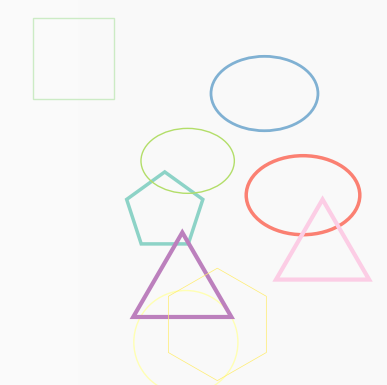[{"shape": "pentagon", "thickness": 2.5, "radius": 0.52, "center": [0.425, 0.45]}, {"shape": "circle", "thickness": 1, "radius": 0.67, "center": [0.48, 0.111]}, {"shape": "oval", "thickness": 2.5, "radius": 0.73, "center": [0.782, 0.493]}, {"shape": "oval", "thickness": 2, "radius": 0.69, "center": [0.683, 0.757]}, {"shape": "oval", "thickness": 1, "radius": 0.6, "center": [0.484, 0.582]}, {"shape": "triangle", "thickness": 3, "radius": 0.69, "center": [0.832, 0.343]}, {"shape": "triangle", "thickness": 3, "radius": 0.73, "center": [0.47, 0.25]}, {"shape": "square", "thickness": 1, "radius": 0.52, "center": [0.189, 0.848]}, {"shape": "hexagon", "thickness": 0.5, "radius": 0.73, "center": [0.561, 0.157]}]